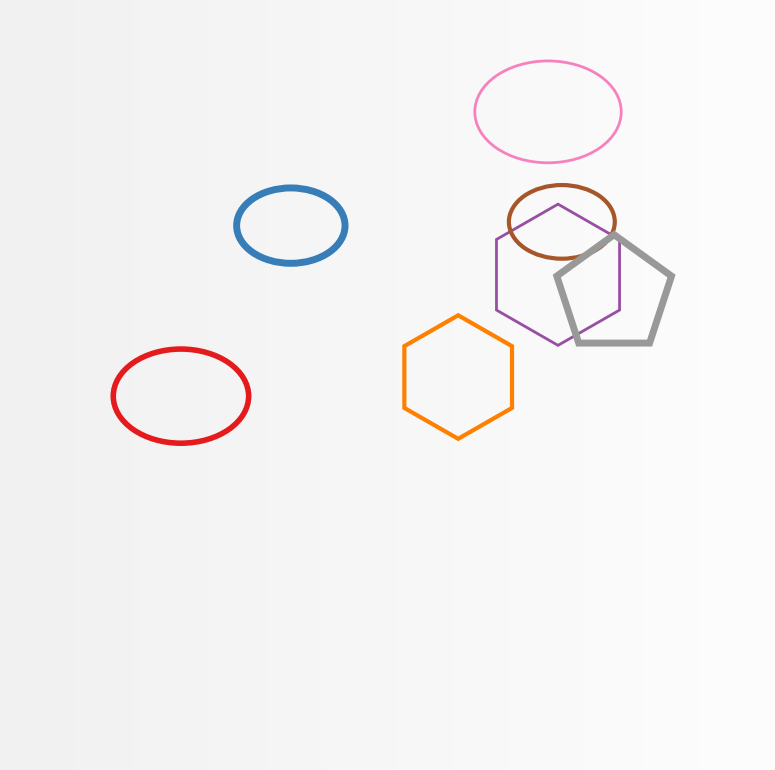[{"shape": "oval", "thickness": 2, "radius": 0.44, "center": [0.233, 0.486]}, {"shape": "oval", "thickness": 2.5, "radius": 0.35, "center": [0.375, 0.707]}, {"shape": "hexagon", "thickness": 1, "radius": 0.46, "center": [0.72, 0.643]}, {"shape": "hexagon", "thickness": 1.5, "radius": 0.4, "center": [0.591, 0.51]}, {"shape": "oval", "thickness": 1.5, "radius": 0.34, "center": [0.725, 0.712]}, {"shape": "oval", "thickness": 1, "radius": 0.47, "center": [0.707, 0.855]}, {"shape": "pentagon", "thickness": 2.5, "radius": 0.39, "center": [0.792, 0.617]}]